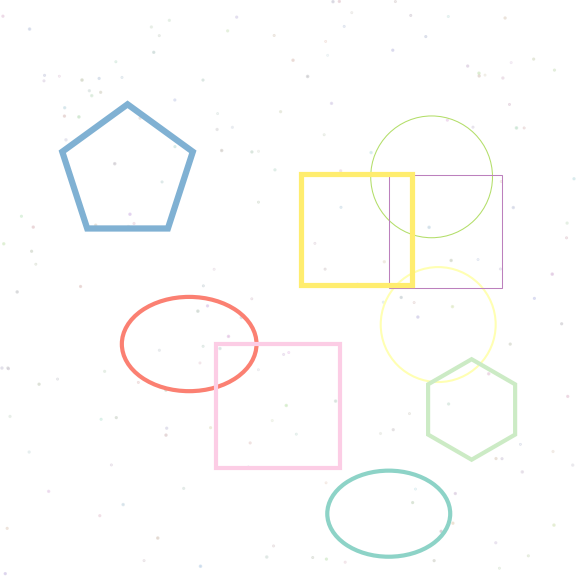[{"shape": "oval", "thickness": 2, "radius": 0.53, "center": [0.673, 0.11]}, {"shape": "circle", "thickness": 1, "radius": 0.5, "center": [0.759, 0.437]}, {"shape": "oval", "thickness": 2, "radius": 0.58, "center": [0.328, 0.403]}, {"shape": "pentagon", "thickness": 3, "radius": 0.59, "center": [0.221, 0.7]}, {"shape": "circle", "thickness": 0.5, "radius": 0.53, "center": [0.747, 0.693]}, {"shape": "square", "thickness": 2, "radius": 0.54, "center": [0.481, 0.296]}, {"shape": "square", "thickness": 0.5, "radius": 0.49, "center": [0.771, 0.598]}, {"shape": "hexagon", "thickness": 2, "radius": 0.44, "center": [0.817, 0.29]}, {"shape": "square", "thickness": 2.5, "radius": 0.48, "center": [0.617, 0.602]}]